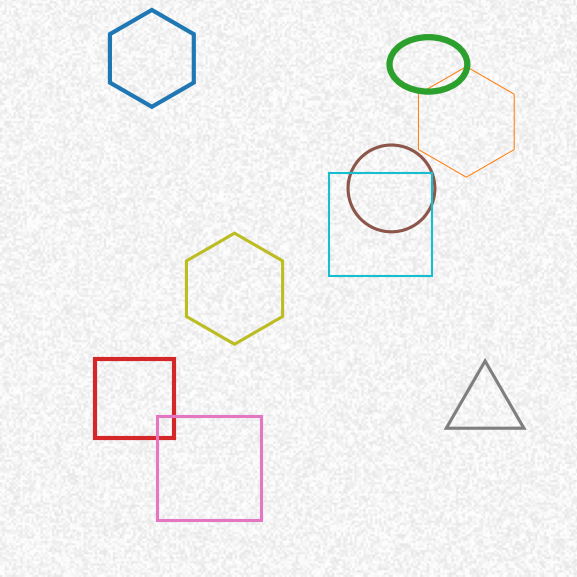[{"shape": "hexagon", "thickness": 2, "radius": 0.42, "center": [0.263, 0.898]}, {"shape": "hexagon", "thickness": 0.5, "radius": 0.48, "center": [0.807, 0.788]}, {"shape": "oval", "thickness": 3, "radius": 0.34, "center": [0.742, 0.888]}, {"shape": "square", "thickness": 2, "radius": 0.34, "center": [0.233, 0.309]}, {"shape": "circle", "thickness": 1.5, "radius": 0.38, "center": [0.678, 0.673]}, {"shape": "square", "thickness": 1.5, "radius": 0.45, "center": [0.362, 0.189]}, {"shape": "triangle", "thickness": 1.5, "radius": 0.39, "center": [0.84, 0.296]}, {"shape": "hexagon", "thickness": 1.5, "radius": 0.48, "center": [0.406, 0.499]}, {"shape": "square", "thickness": 1, "radius": 0.45, "center": [0.66, 0.611]}]